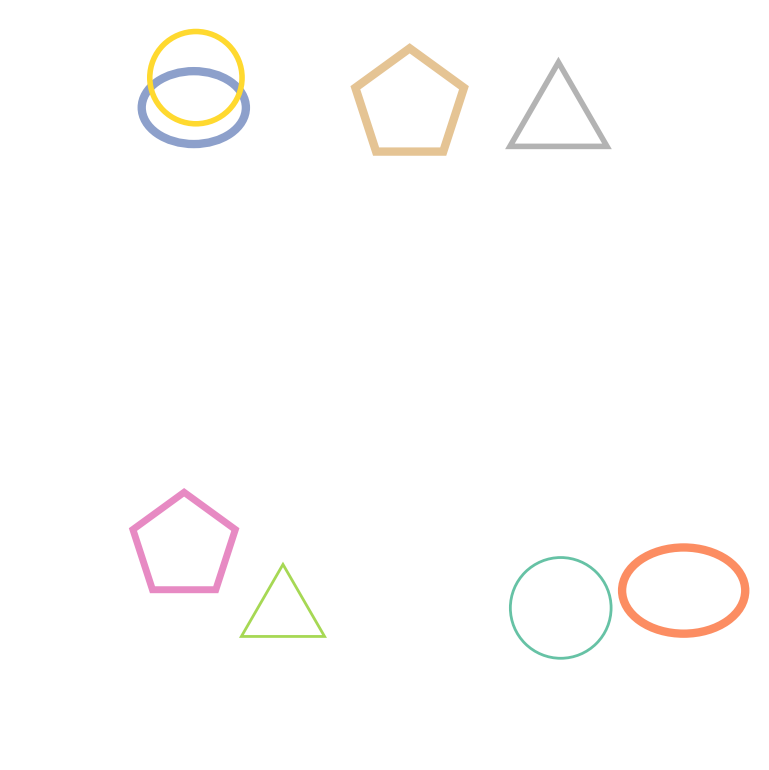[{"shape": "circle", "thickness": 1, "radius": 0.33, "center": [0.728, 0.211]}, {"shape": "oval", "thickness": 3, "radius": 0.4, "center": [0.888, 0.233]}, {"shape": "oval", "thickness": 3, "radius": 0.34, "center": [0.252, 0.86]}, {"shape": "pentagon", "thickness": 2.5, "radius": 0.35, "center": [0.239, 0.291]}, {"shape": "triangle", "thickness": 1, "radius": 0.31, "center": [0.367, 0.205]}, {"shape": "circle", "thickness": 2, "radius": 0.3, "center": [0.254, 0.899]}, {"shape": "pentagon", "thickness": 3, "radius": 0.37, "center": [0.532, 0.863]}, {"shape": "triangle", "thickness": 2, "radius": 0.36, "center": [0.725, 0.846]}]